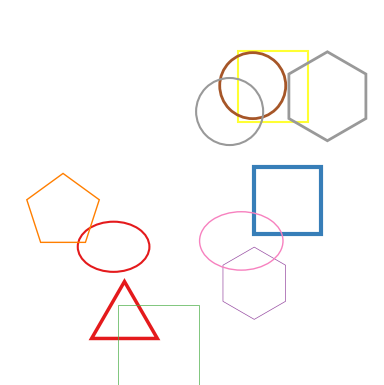[{"shape": "oval", "thickness": 1.5, "radius": 0.47, "center": [0.295, 0.359]}, {"shape": "triangle", "thickness": 2.5, "radius": 0.49, "center": [0.323, 0.17]}, {"shape": "square", "thickness": 3, "radius": 0.43, "center": [0.747, 0.479]}, {"shape": "square", "thickness": 0.5, "radius": 0.52, "center": [0.412, 0.104]}, {"shape": "hexagon", "thickness": 0.5, "radius": 0.47, "center": [0.66, 0.264]}, {"shape": "pentagon", "thickness": 1, "radius": 0.49, "center": [0.164, 0.451]}, {"shape": "square", "thickness": 1.5, "radius": 0.46, "center": [0.709, 0.775]}, {"shape": "circle", "thickness": 2, "radius": 0.43, "center": [0.656, 0.778]}, {"shape": "oval", "thickness": 1, "radius": 0.54, "center": [0.627, 0.374]}, {"shape": "hexagon", "thickness": 2, "radius": 0.58, "center": [0.85, 0.75]}, {"shape": "circle", "thickness": 1.5, "radius": 0.44, "center": [0.596, 0.71]}]